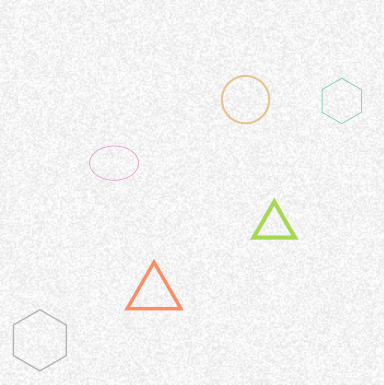[{"shape": "hexagon", "thickness": 0.5, "radius": 0.29, "center": [0.888, 0.738]}, {"shape": "triangle", "thickness": 2.5, "radius": 0.4, "center": [0.4, 0.239]}, {"shape": "oval", "thickness": 0.5, "radius": 0.32, "center": [0.296, 0.576]}, {"shape": "triangle", "thickness": 3, "radius": 0.31, "center": [0.712, 0.414]}, {"shape": "circle", "thickness": 1.5, "radius": 0.31, "center": [0.638, 0.741]}, {"shape": "hexagon", "thickness": 1, "radius": 0.4, "center": [0.104, 0.116]}]